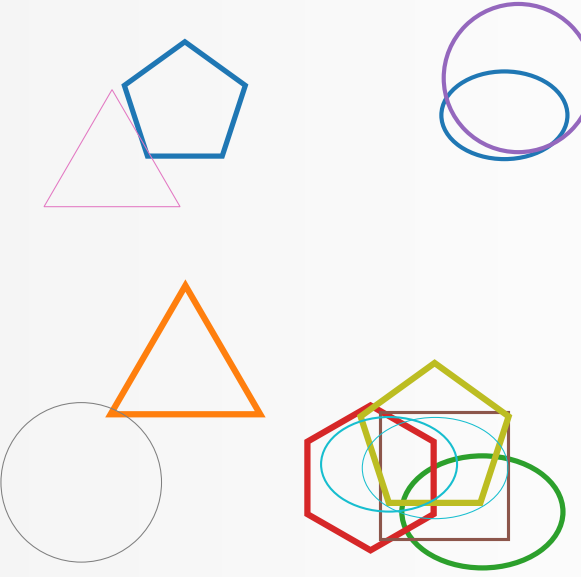[{"shape": "pentagon", "thickness": 2.5, "radius": 0.55, "center": [0.318, 0.817]}, {"shape": "oval", "thickness": 2, "radius": 0.54, "center": [0.868, 0.8]}, {"shape": "triangle", "thickness": 3, "radius": 0.74, "center": [0.319, 0.356]}, {"shape": "oval", "thickness": 2.5, "radius": 0.69, "center": [0.83, 0.113]}, {"shape": "hexagon", "thickness": 3, "radius": 0.63, "center": [0.637, 0.172]}, {"shape": "circle", "thickness": 2, "radius": 0.64, "center": [0.892, 0.864]}, {"shape": "square", "thickness": 1.5, "radius": 0.55, "center": [0.764, 0.176]}, {"shape": "triangle", "thickness": 0.5, "radius": 0.68, "center": [0.193, 0.709]}, {"shape": "circle", "thickness": 0.5, "radius": 0.69, "center": [0.14, 0.164]}, {"shape": "pentagon", "thickness": 3, "radius": 0.67, "center": [0.748, 0.237]}, {"shape": "oval", "thickness": 0.5, "radius": 0.63, "center": [0.749, 0.189]}, {"shape": "oval", "thickness": 1, "radius": 0.58, "center": [0.669, 0.195]}]